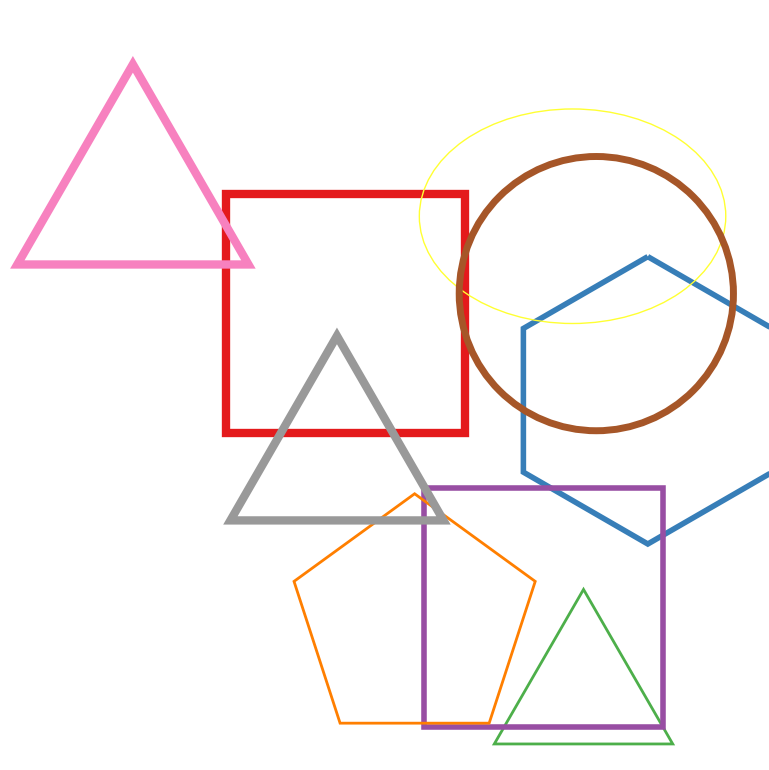[{"shape": "square", "thickness": 3, "radius": 0.78, "center": [0.449, 0.593]}, {"shape": "hexagon", "thickness": 2, "radius": 0.93, "center": [0.841, 0.48]}, {"shape": "triangle", "thickness": 1, "radius": 0.67, "center": [0.758, 0.101]}, {"shape": "square", "thickness": 2, "radius": 0.77, "center": [0.706, 0.211]}, {"shape": "pentagon", "thickness": 1, "radius": 0.82, "center": [0.538, 0.194]}, {"shape": "oval", "thickness": 0.5, "radius": 0.99, "center": [0.744, 0.719]}, {"shape": "circle", "thickness": 2.5, "radius": 0.89, "center": [0.774, 0.619]}, {"shape": "triangle", "thickness": 3, "radius": 0.87, "center": [0.173, 0.743]}, {"shape": "triangle", "thickness": 3, "radius": 0.8, "center": [0.438, 0.404]}]